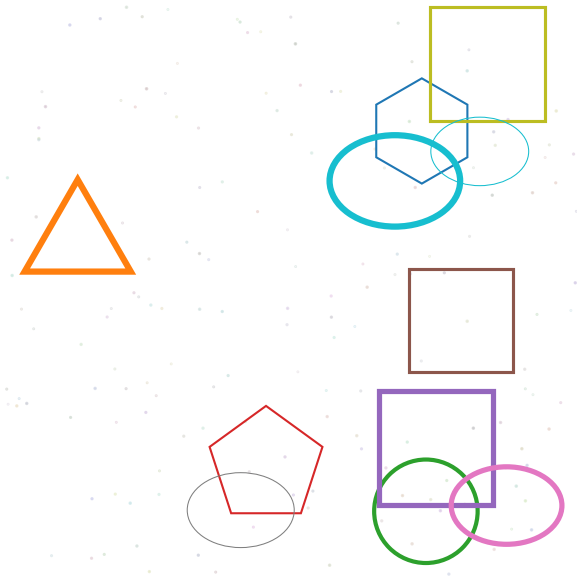[{"shape": "hexagon", "thickness": 1, "radius": 0.46, "center": [0.73, 0.772]}, {"shape": "triangle", "thickness": 3, "radius": 0.53, "center": [0.135, 0.582]}, {"shape": "circle", "thickness": 2, "radius": 0.45, "center": [0.737, 0.114]}, {"shape": "pentagon", "thickness": 1, "radius": 0.51, "center": [0.461, 0.194]}, {"shape": "square", "thickness": 2.5, "radius": 0.49, "center": [0.755, 0.223]}, {"shape": "square", "thickness": 1.5, "radius": 0.45, "center": [0.799, 0.444]}, {"shape": "oval", "thickness": 2.5, "radius": 0.48, "center": [0.877, 0.124]}, {"shape": "oval", "thickness": 0.5, "radius": 0.46, "center": [0.417, 0.116]}, {"shape": "square", "thickness": 1.5, "radius": 0.5, "center": [0.844, 0.888]}, {"shape": "oval", "thickness": 3, "radius": 0.57, "center": [0.684, 0.686]}, {"shape": "oval", "thickness": 0.5, "radius": 0.42, "center": [0.831, 0.737]}]